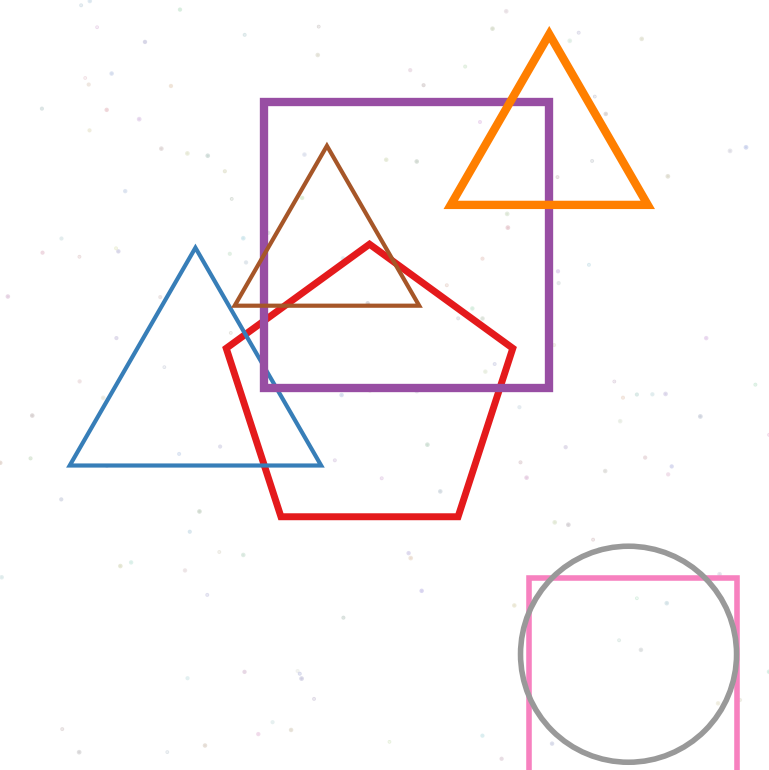[{"shape": "pentagon", "thickness": 2.5, "radius": 0.98, "center": [0.48, 0.487]}, {"shape": "triangle", "thickness": 1.5, "radius": 0.94, "center": [0.254, 0.49]}, {"shape": "square", "thickness": 3, "radius": 0.93, "center": [0.528, 0.682]}, {"shape": "triangle", "thickness": 3, "radius": 0.74, "center": [0.713, 0.808]}, {"shape": "triangle", "thickness": 1.5, "radius": 0.69, "center": [0.425, 0.672]}, {"shape": "square", "thickness": 2, "radius": 0.68, "center": [0.822, 0.115]}, {"shape": "circle", "thickness": 2, "radius": 0.7, "center": [0.816, 0.15]}]